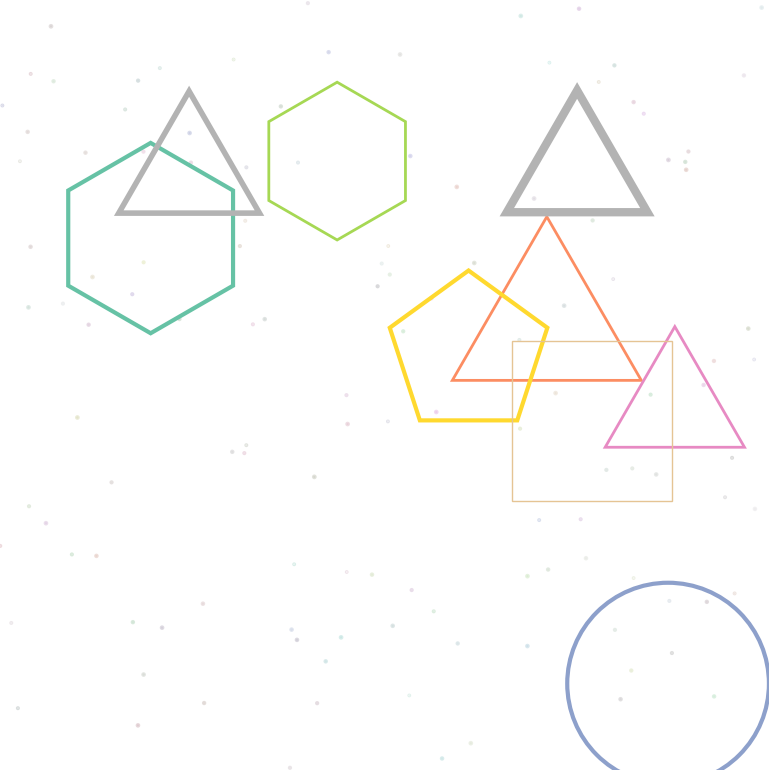[{"shape": "hexagon", "thickness": 1.5, "radius": 0.62, "center": [0.196, 0.691]}, {"shape": "triangle", "thickness": 1, "radius": 0.71, "center": [0.71, 0.577]}, {"shape": "circle", "thickness": 1.5, "radius": 0.65, "center": [0.868, 0.112]}, {"shape": "triangle", "thickness": 1, "radius": 0.52, "center": [0.876, 0.471]}, {"shape": "hexagon", "thickness": 1, "radius": 0.51, "center": [0.438, 0.791]}, {"shape": "pentagon", "thickness": 1.5, "radius": 0.54, "center": [0.609, 0.541]}, {"shape": "square", "thickness": 0.5, "radius": 0.52, "center": [0.769, 0.453]}, {"shape": "triangle", "thickness": 3, "radius": 0.53, "center": [0.75, 0.777]}, {"shape": "triangle", "thickness": 2, "radius": 0.53, "center": [0.246, 0.776]}]